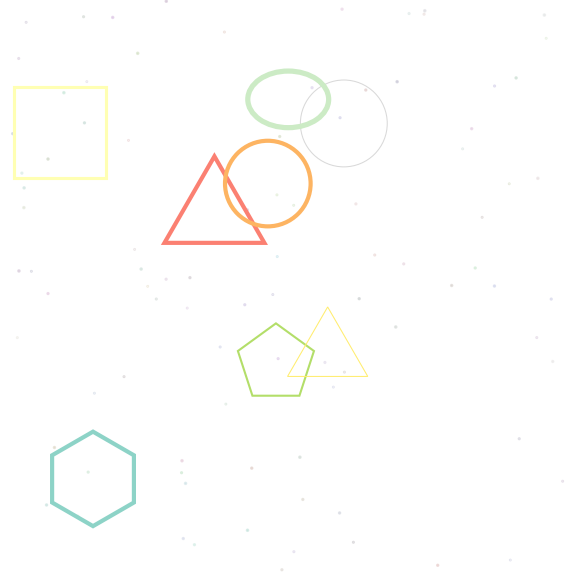[{"shape": "hexagon", "thickness": 2, "radius": 0.41, "center": [0.161, 0.17]}, {"shape": "square", "thickness": 1.5, "radius": 0.4, "center": [0.104, 0.77]}, {"shape": "triangle", "thickness": 2, "radius": 0.5, "center": [0.371, 0.629]}, {"shape": "circle", "thickness": 2, "radius": 0.37, "center": [0.464, 0.681]}, {"shape": "pentagon", "thickness": 1, "radius": 0.35, "center": [0.478, 0.37]}, {"shape": "circle", "thickness": 0.5, "radius": 0.38, "center": [0.595, 0.785]}, {"shape": "oval", "thickness": 2.5, "radius": 0.35, "center": [0.499, 0.827]}, {"shape": "triangle", "thickness": 0.5, "radius": 0.4, "center": [0.567, 0.387]}]